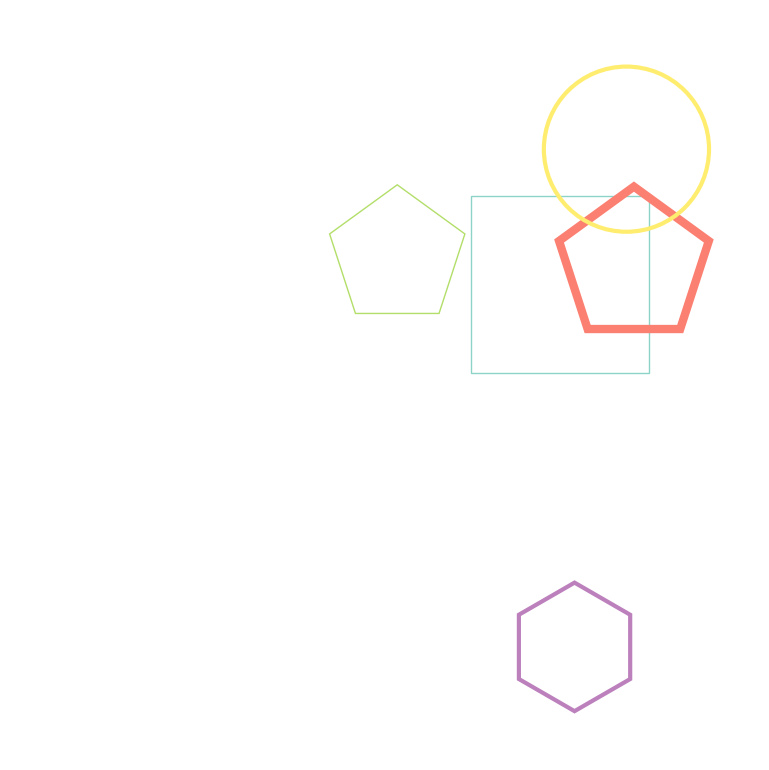[{"shape": "square", "thickness": 0.5, "radius": 0.58, "center": [0.728, 0.63]}, {"shape": "pentagon", "thickness": 3, "radius": 0.51, "center": [0.823, 0.655]}, {"shape": "pentagon", "thickness": 0.5, "radius": 0.46, "center": [0.516, 0.668]}, {"shape": "hexagon", "thickness": 1.5, "radius": 0.42, "center": [0.746, 0.16]}, {"shape": "circle", "thickness": 1.5, "radius": 0.54, "center": [0.814, 0.806]}]